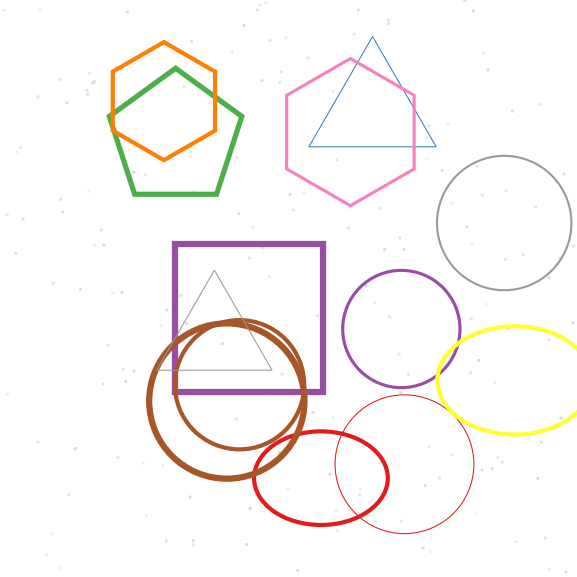[{"shape": "circle", "thickness": 0.5, "radius": 0.6, "center": [0.7, 0.195]}, {"shape": "oval", "thickness": 2, "radius": 0.58, "center": [0.556, 0.171]}, {"shape": "triangle", "thickness": 0.5, "radius": 0.64, "center": [0.645, 0.809]}, {"shape": "pentagon", "thickness": 2.5, "radius": 0.6, "center": [0.304, 0.76]}, {"shape": "circle", "thickness": 1.5, "radius": 0.51, "center": [0.695, 0.429]}, {"shape": "square", "thickness": 3, "radius": 0.64, "center": [0.431, 0.449]}, {"shape": "hexagon", "thickness": 2, "radius": 0.51, "center": [0.284, 0.824]}, {"shape": "oval", "thickness": 2, "radius": 0.67, "center": [0.891, 0.34]}, {"shape": "circle", "thickness": 3, "radius": 0.67, "center": [0.393, 0.305]}, {"shape": "circle", "thickness": 2, "radius": 0.56, "center": [0.415, 0.333]}, {"shape": "hexagon", "thickness": 1.5, "radius": 0.64, "center": [0.607, 0.77]}, {"shape": "triangle", "thickness": 0.5, "radius": 0.58, "center": [0.371, 0.416]}, {"shape": "circle", "thickness": 1, "radius": 0.58, "center": [0.873, 0.613]}]